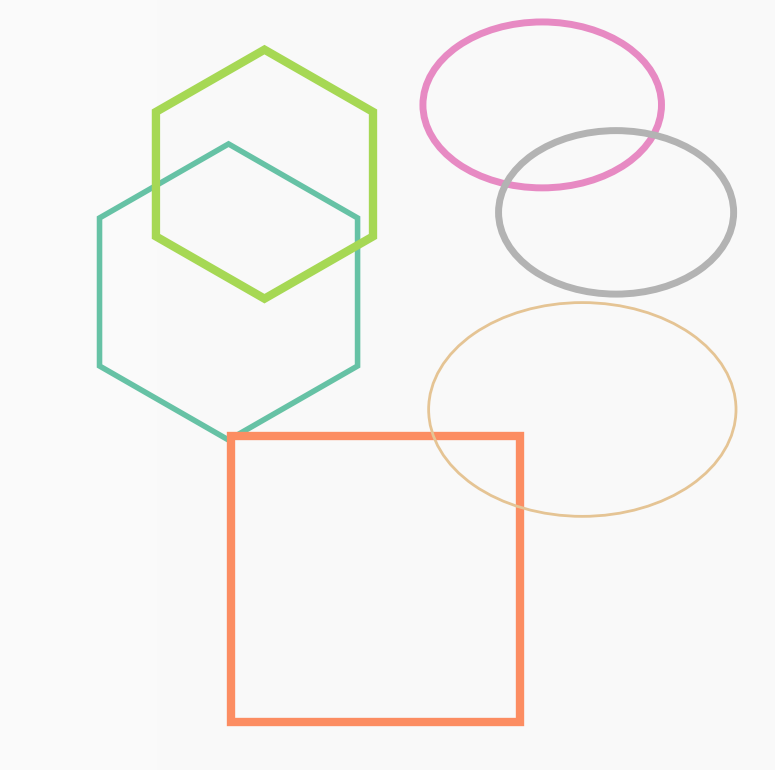[{"shape": "hexagon", "thickness": 2, "radius": 0.96, "center": [0.295, 0.621]}, {"shape": "square", "thickness": 3, "radius": 0.93, "center": [0.485, 0.248]}, {"shape": "oval", "thickness": 2.5, "radius": 0.77, "center": [0.7, 0.864]}, {"shape": "hexagon", "thickness": 3, "radius": 0.81, "center": [0.341, 0.774]}, {"shape": "oval", "thickness": 1, "radius": 0.99, "center": [0.751, 0.468]}, {"shape": "oval", "thickness": 2.5, "radius": 0.76, "center": [0.795, 0.724]}]